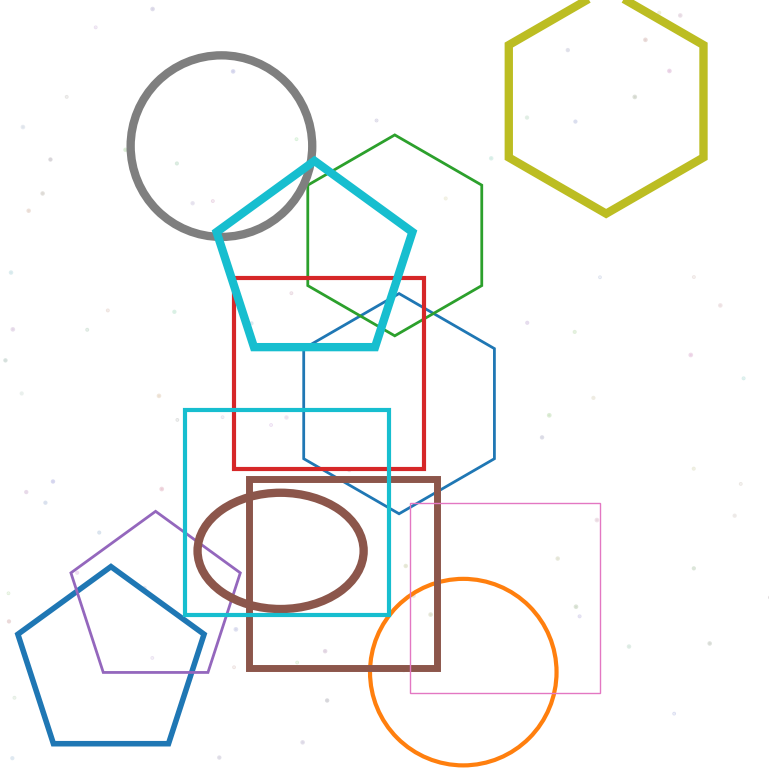[{"shape": "hexagon", "thickness": 1, "radius": 0.71, "center": [0.518, 0.476]}, {"shape": "pentagon", "thickness": 2, "radius": 0.64, "center": [0.144, 0.137]}, {"shape": "circle", "thickness": 1.5, "radius": 0.61, "center": [0.602, 0.127]}, {"shape": "hexagon", "thickness": 1, "radius": 0.65, "center": [0.513, 0.694]}, {"shape": "square", "thickness": 1.5, "radius": 0.62, "center": [0.427, 0.515]}, {"shape": "pentagon", "thickness": 1, "radius": 0.58, "center": [0.202, 0.22]}, {"shape": "oval", "thickness": 3, "radius": 0.54, "center": [0.364, 0.285]}, {"shape": "square", "thickness": 2.5, "radius": 0.61, "center": [0.445, 0.255]}, {"shape": "square", "thickness": 0.5, "radius": 0.62, "center": [0.655, 0.223]}, {"shape": "circle", "thickness": 3, "radius": 0.59, "center": [0.288, 0.81]}, {"shape": "hexagon", "thickness": 3, "radius": 0.73, "center": [0.787, 0.869]}, {"shape": "pentagon", "thickness": 3, "radius": 0.67, "center": [0.408, 0.657]}, {"shape": "square", "thickness": 1.5, "radius": 0.66, "center": [0.373, 0.334]}]